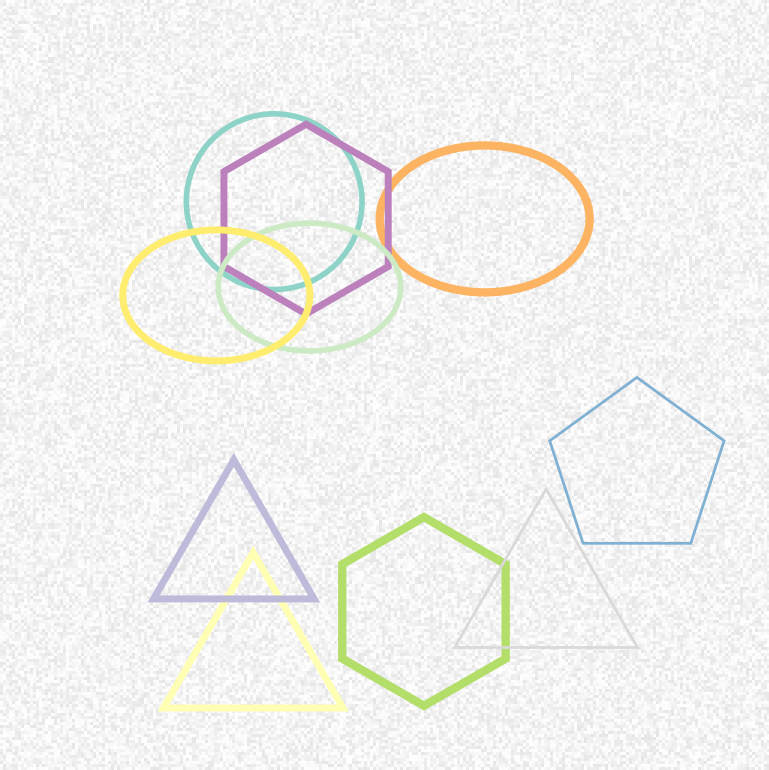[{"shape": "circle", "thickness": 2, "radius": 0.57, "center": [0.356, 0.738]}, {"shape": "triangle", "thickness": 2.5, "radius": 0.67, "center": [0.329, 0.148]}, {"shape": "triangle", "thickness": 2.5, "radius": 0.6, "center": [0.304, 0.282]}, {"shape": "pentagon", "thickness": 1, "radius": 0.6, "center": [0.827, 0.391]}, {"shape": "oval", "thickness": 3, "radius": 0.68, "center": [0.629, 0.716]}, {"shape": "hexagon", "thickness": 3, "radius": 0.61, "center": [0.551, 0.206]}, {"shape": "triangle", "thickness": 1, "radius": 0.69, "center": [0.709, 0.228]}, {"shape": "hexagon", "thickness": 2.5, "radius": 0.62, "center": [0.397, 0.715]}, {"shape": "oval", "thickness": 2, "radius": 0.59, "center": [0.402, 0.627]}, {"shape": "oval", "thickness": 2.5, "radius": 0.61, "center": [0.281, 0.616]}]